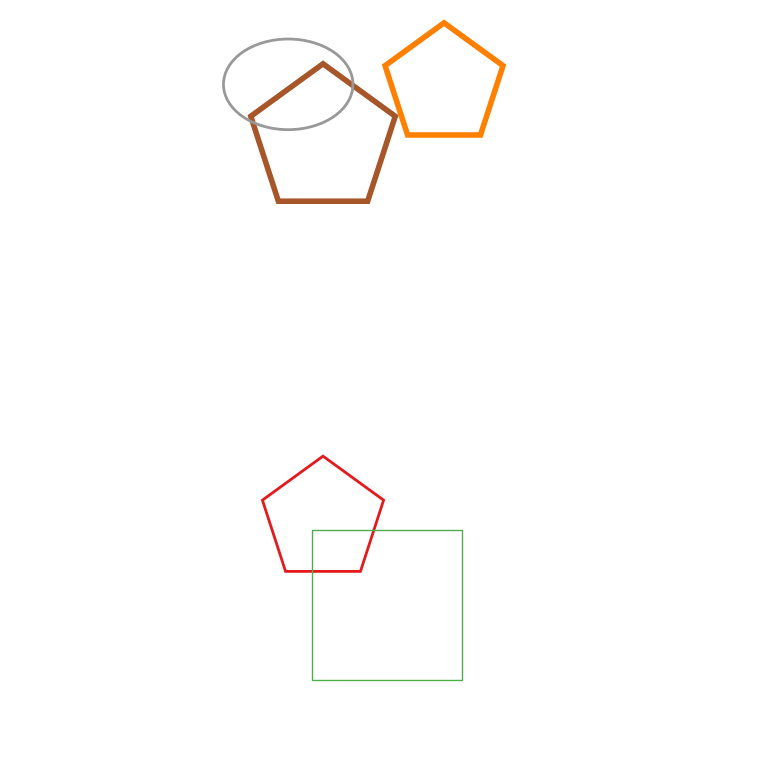[{"shape": "pentagon", "thickness": 1, "radius": 0.41, "center": [0.419, 0.325]}, {"shape": "square", "thickness": 0.5, "radius": 0.49, "center": [0.503, 0.214]}, {"shape": "pentagon", "thickness": 2, "radius": 0.4, "center": [0.577, 0.89]}, {"shape": "pentagon", "thickness": 2, "radius": 0.49, "center": [0.42, 0.819]}, {"shape": "oval", "thickness": 1, "radius": 0.42, "center": [0.374, 0.89]}]